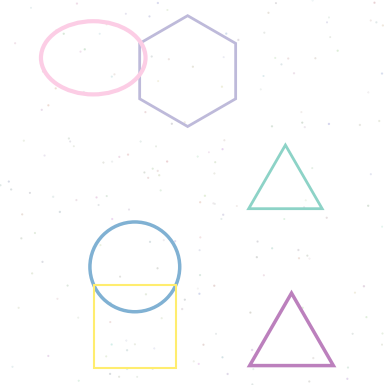[{"shape": "triangle", "thickness": 2, "radius": 0.55, "center": [0.741, 0.513]}, {"shape": "hexagon", "thickness": 2, "radius": 0.72, "center": [0.487, 0.815]}, {"shape": "circle", "thickness": 2.5, "radius": 0.58, "center": [0.35, 0.307]}, {"shape": "oval", "thickness": 3, "radius": 0.68, "center": [0.242, 0.85]}, {"shape": "triangle", "thickness": 2.5, "radius": 0.63, "center": [0.757, 0.113]}, {"shape": "square", "thickness": 1.5, "radius": 0.54, "center": [0.35, 0.151]}]